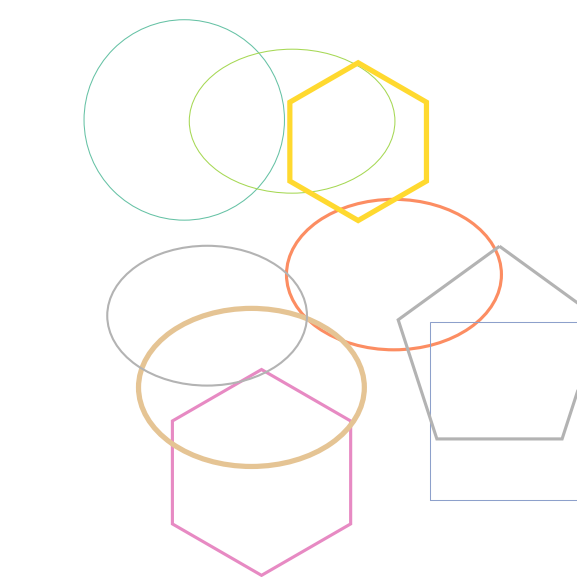[{"shape": "circle", "thickness": 0.5, "radius": 0.87, "center": [0.319, 0.791]}, {"shape": "oval", "thickness": 1.5, "radius": 0.93, "center": [0.682, 0.524]}, {"shape": "square", "thickness": 0.5, "radius": 0.77, "center": [0.898, 0.287]}, {"shape": "hexagon", "thickness": 1.5, "radius": 0.89, "center": [0.453, 0.181]}, {"shape": "oval", "thickness": 0.5, "radius": 0.89, "center": [0.506, 0.789]}, {"shape": "hexagon", "thickness": 2.5, "radius": 0.68, "center": [0.62, 0.754]}, {"shape": "oval", "thickness": 2.5, "radius": 0.98, "center": [0.435, 0.328]}, {"shape": "pentagon", "thickness": 1.5, "radius": 0.92, "center": [0.865, 0.388]}, {"shape": "oval", "thickness": 1, "radius": 0.86, "center": [0.359, 0.452]}]